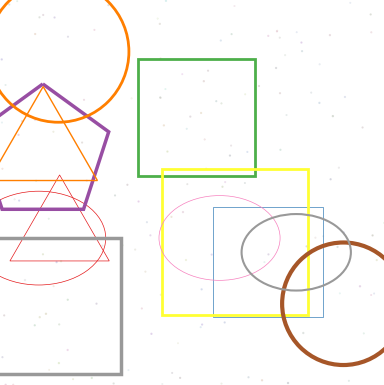[{"shape": "triangle", "thickness": 0.5, "radius": 0.74, "center": [0.155, 0.397]}, {"shape": "oval", "thickness": 0.5, "radius": 0.87, "center": [0.101, 0.382]}, {"shape": "square", "thickness": 0.5, "radius": 0.72, "center": [0.696, 0.32]}, {"shape": "square", "thickness": 2, "radius": 0.75, "center": [0.51, 0.695]}, {"shape": "pentagon", "thickness": 2.5, "radius": 0.9, "center": [0.111, 0.602]}, {"shape": "triangle", "thickness": 1, "radius": 0.81, "center": [0.112, 0.612]}, {"shape": "circle", "thickness": 2, "radius": 0.92, "center": [0.151, 0.866]}, {"shape": "square", "thickness": 2, "radius": 0.95, "center": [0.611, 0.372]}, {"shape": "circle", "thickness": 3, "radius": 0.8, "center": [0.892, 0.211]}, {"shape": "oval", "thickness": 0.5, "radius": 0.79, "center": [0.57, 0.382]}, {"shape": "square", "thickness": 2.5, "radius": 0.89, "center": [0.137, 0.206]}, {"shape": "oval", "thickness": 1.5, "radius": 0.71, "center": [0.769, 0.345]}]